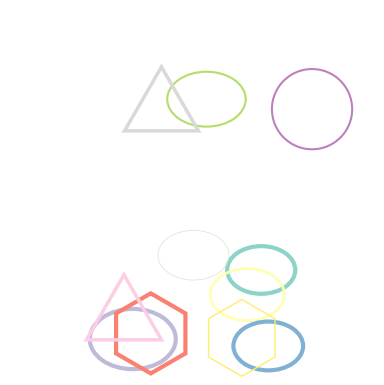[{"shape": "oval", "thickness": 3, "radius": 0.44, "center": [0.678, 0.299]}, {"shape": "oval", "thickness": 2, "radius": 0.48, "center": [0.642, 0.235]}, {"shape": "oval", "thickness": 3, "radius": 0.56, "center": [0.345, 0.119]}, {"shape": "hexagon", "thickness": 3, "radius": 0.52, "center": [0.392, 0.134]}, {"shape": "oval", "thickness": 3, "radius": 0.45, "center": [0.697, 0.101]}, {"shape": "oval", "thickness": 1.5, "radius": 0.51, "center": [0.536, 0.742]}, {"shape": "triangle", "thickness": 2.5, "radius": 0.56, "center": [0.322, 0.174]}, {"shape": "triangle", "thickness": 2.5, "radius": 0.55, "center": [0.419, 0.715]}, {"shape": "circle", "thickness": 1.5, "radius": 0.52, "center": [0.811, 0.716]}, {"shape": "oval", "thickness": 0.5, "radius": 0.46, "center": [0.502, 0.337]}, {"shape": "hexagon", "thickness": 1, "radius": 0.5, "center": [0.628, 0.122]}]